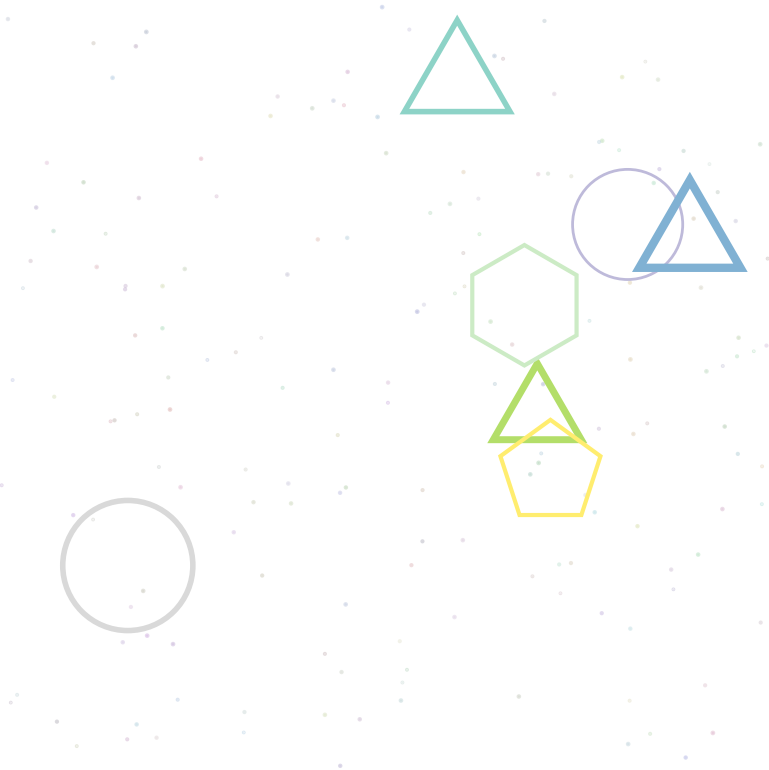[{"shape": "triangle", "thickness": 2, "radius": 0.4, "center": [0.594, 0.895]}, {"shape": "circle", "thickness": 1, "radius": 0.36, "center": [0.815, 0.709]}, {"shape": "triangle", "thickness": 3, "radius": 0.38, "center": [0.896, 0.69]}, {"shape": "triangle", "thickness": 2.5, "radius": 0.33, "center": [0.698, 0.462]}, {"shape": "circle", "thickness": 2, "radius": 0.42, "center": [0.166, 0.266]}, {"shape": "hexagon", "thickness": 1.5, "radius": 0.39, "center": [0.681, 0.604]}, {"shape": "pentagon", "thickness": 1.5, "radius": 0.34, "center": [0.715, 0.386]}]